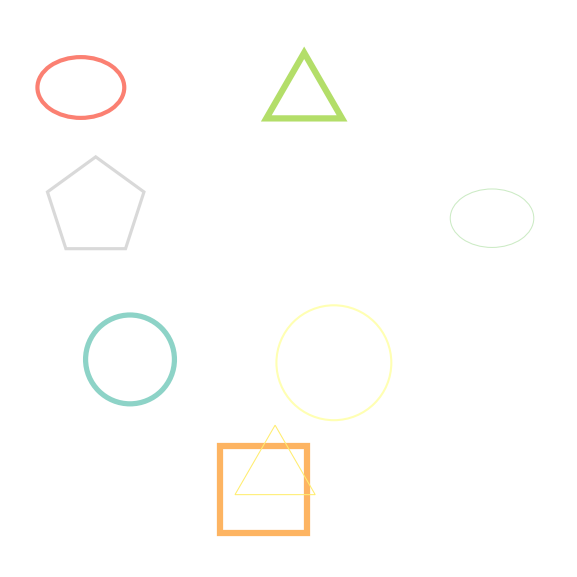[{"shape": "circle", "thickness": 2.5, "radius": 0.38, "center": [0.225, 0.377]}, {"shape": "circle", "thickness": 1, "radius": 0.5, "center": [0.578, 0.371]}, {"shape": "oval", "thickness": 2, "radius": 0.38, "center": [0.14, 0.848]}, {"shape": "square", "thickness": 3, "radius": 0.38, "center": [0.457, 0.152]}, {"shape": "triangle", "thickness": 3, "radius": 0.38, "center": [0.527, 0.832]}, {"shape": "pentagon", "thickness": 1.5, "radius": 0.44, "center": [0.166, 0.64]}, {"shape": "oval", "thickness": 0.5, "radius": 0.36, "center": [0.852, 0.621]}, {"shape": "triangle", "thickness": 0.5, "radius": 0.4, "center": [0.476, 0.183]}]